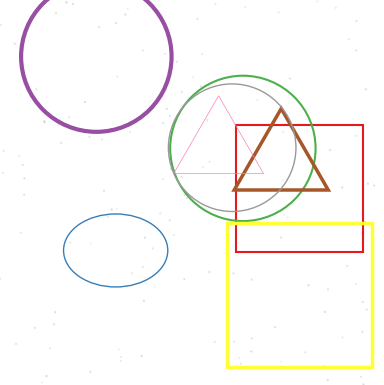[{"shape": "square", "thickness": 1.5, "radius": 0.82, "center": [0.777, 0.51]}, {"shape": "oval", "thickness": 1, "radius": 0.68, "center": [0.3, 0.349]}, {"shape": "circle", "thickness": 1.5, "radius": 0.94, "center": [0.631, 0.615]}, {"shape": "circle", "thickness": 3, "radius": 0.98, "center": [0.25, 0.853]}, {"shape": "square", "thickness": 2.5, "radius": 0.94, "center": [0.777, 0.234]}, {"shape": "triangle", "thickness": 2.5, "radius": 0.7, "center": [0.73, 0.577]}, {"shape": "triangle", "thickness": 0.5, "radius": 0.67, "center": [0.568, 0.616]}, {"shape": "circle", "thickness": 1, "radius": 0.83, "center": [0.603, 0.616]}]